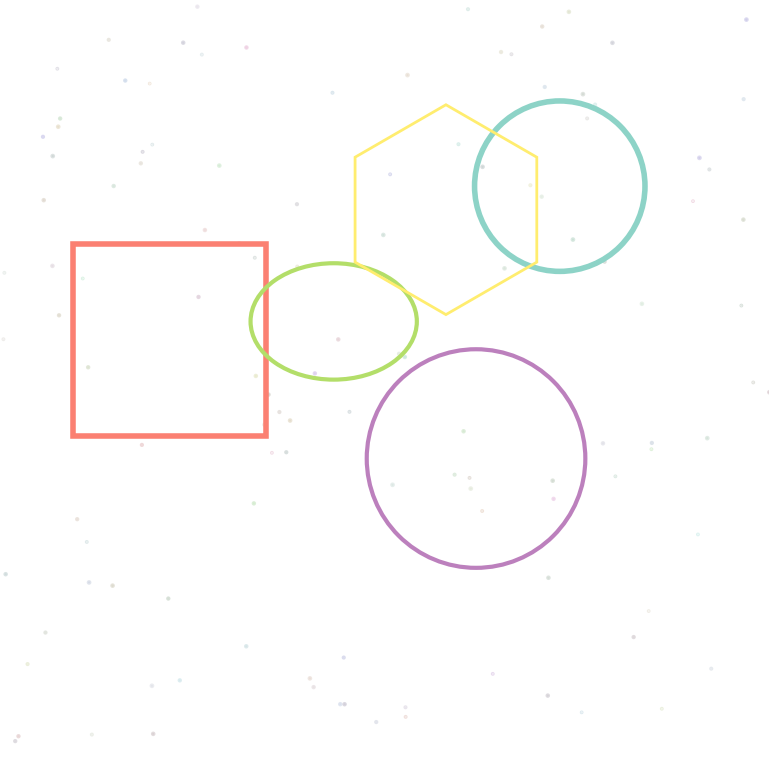[{"shape": "circle", "thickness": 2, "radius": 0.55, "center": [0.727, 0.758]}, {"shape": "square", "thickness": 2, "radius": 0.62, "center": [0.22, 0.558]}, {"shape": "oval", "thickness": 1.5, "radius": 0.54, "center": [0.433, 0.583]}, {"shape": "circle", "thickness": 1.5, "radius": 0.71, "center": [0.618, 0.404]}, {"shape": "hexagon", "thickness": 1, "radius": 0.68, "center": [0.579, 0.728]}]